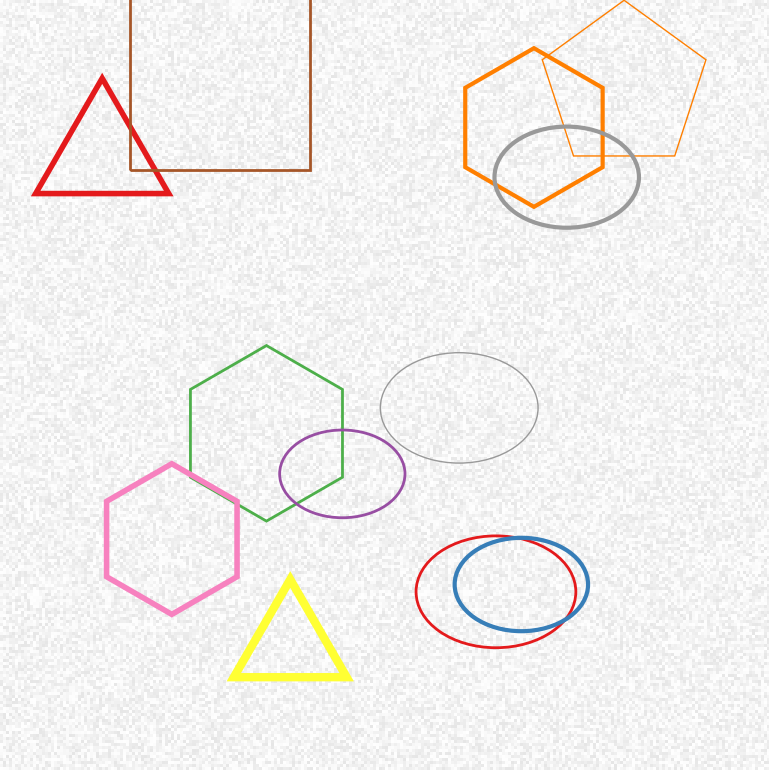[{"shape": "oval", "thickness": 1, "radius": 0.52, "center": [0.644, 0.231]}, {"shape": "triangle", "thickness": 2, "radius": 0.5, "center": [0.133, 0.799]}, {"shape": "oval", "thickness": 1.5, "radius": 0.43, "center": [0.677, 0.241]}, {"shape": "hexagon", "thickness": 1, "radius": 0.57, "center": [0.346, 0.437]}, {"shape": "oval", "thickness": 1, "radius": 0.41, "center": [0.445, 0.385]}, {"shape": "pentagon", "thickness": 0.5, "radius": 0.56, "center": [0.811, 0.888]}, {"shape": "hexagon", "thickness": 1.5, "radius": 0.52, "center": [0.693, 0.834]}, {"shape": "triangle", "thickness": 3, "radius": 0.42, "center": [0.377, 0.163]}, {"shape": "square", "thickness": 1, "radius": 0.58, "center": [0.285, 0.896]}, {"shape": "hexagon", "thickness": 2, "radius": 0.49, "center": [0.223, 0.3]}, {"shape": "oval", "thickness": 0.5, "radius": 0.51, "center": [0.596, 0.47]}, {"shape": "oval", "thickness": 1.5, "radius": 0.47, "center": [0.736, 0.77]}]